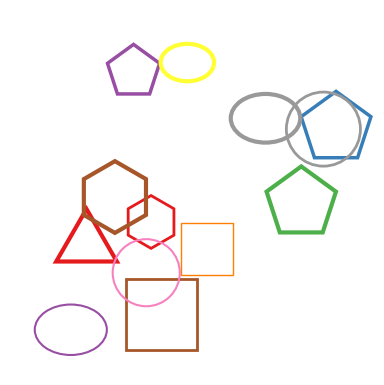[{"shape": "triangle", "thickness": 3, "radius": 0.45, "center": [0.225, 0.366]}, {"shape": "hexagon", "thickness": 2, "radius": 0.34, "center": [0.392, 0.423]}, {"shape": "pentagon", "thickness": 2.5, "radius": 0.48, "center": [0.873, 0.667]}, {"shape": "pentagon", "thickness": 3, "radius": 0.47, "center": [0.782, 0.473]}, {"shape": "oval", "thickness": 1.5, "radius": 0.47, "center": [0.184, 0.143]}, {"shape": "pentagon", "thickness": 2.5, "radius": 0.36, "center": [0.347, 0.814]}, {"shape": "square", "thickness": 1, "radius": 0.34, "center": [0.538, 0.353]}, {"shape": "oval", "thickness": 3, "radius": 0.35, "center": [0.487, 0.837]}, {"shape": "hexagon", "thickness": 3, "radius": 0.47, "center": [0.298, 0.488]}, {"shape": "square", "thickness": 2, "radius": 0.46, "center": [0.419, 0.183]}, {"shape": "circle", "thickness": 1.5, "radius": 0.44, "center": [0.38, 0.292]}, {"shape": "oval", "thickness": 3, "radius": 0.45, "center": [0.69, 0.693]}, {"shape": "circle", "thickness": 2, "radius": 0.48, "center": [0.84, 0.665]}]